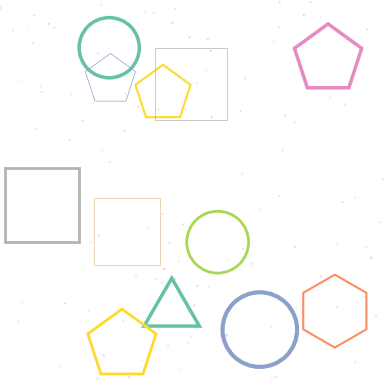[{"shape": "triangle", "thickness": 2.5, "radius": 0.41, "center": [0.446, 0.194]}, {"shape": "circle", "thickness": 2.5, "radius": 0.39, "center": [0.284, 0.876]}, {"shape": "hexagon", "thickness": 1.5, "radius": 0.47, "center": [0.87, 0.192]}, {"shape": "pentagon", "thickness": 0.5, "radius": 0.34, "center": [0.287, 0.793]}, {"shape": "circle", "thickness": 3, "radius": 0.48, "center": [0.675, 0.144]}, {"shape": "pentagon", "thickness": 2.5, "radius": 0.46, "center": [0.852, 0.846]}, {"shape": "circle", "thickness": 2, "radius": 0.4, "center": [0.565, 0.371]}, {"shape": "pentagon", "thickness": 2, "radius": 0.47, "center": [0.317, 0.104]}, {"shape": "pentagon", "thickness": 1.5, "radius": 0.38, "center": [0.423, 0.757]}, {"shape": "square", "thickness": 0.5, "radius": 0.43, "center": [0.33, 0.399]}, {"shape": "square", "thickness": 0.5, "radius": 0.46, "center": [0.496, 0.782]}, {"shape": "square", "thickness": 2, "radius": 0.48, "center": [0.109, 0.468]}]